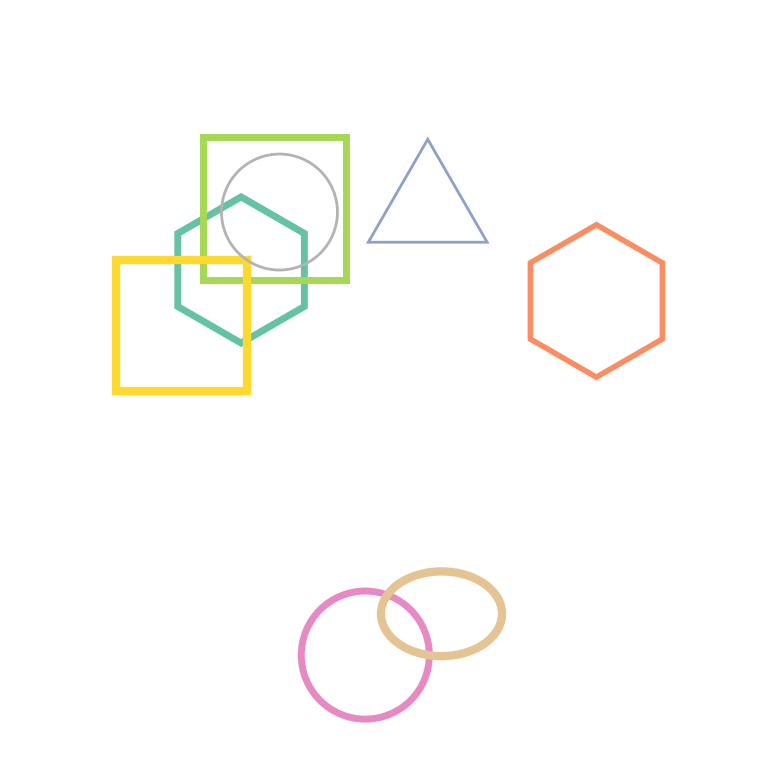[{"shape": "hexagon", "thickness": 2.5, "radius": 0.47, "center": [0.313, 0.649]}, {"shape": "hexagon", "thickness": 2, "radius": 0.49, "center": [0.775, 0.609]}, {"shape": "triangle", "thickness": 1, "radius": 0.45, "center": [0.555, 0.73]}, {"shape": "circle", "thickness": 2.5, "radius": 0.42, "center": [0.474, 0.149]}, {"shape": "square", "thickness": 2.5, "radius": 0.46, "center": [0.357, 0.729]}, {"shape": "square", "thickness": 3, "radius": 0.43, "center": [0.235, 0.578]}, {"shape": "oval", "thickness": 3, "radius": 0.39, "center": [0.573, 0.203]}, {"shape": "circle", "thickness": 1, "radius": 0.38, "center": [0.363, 0.725]}]